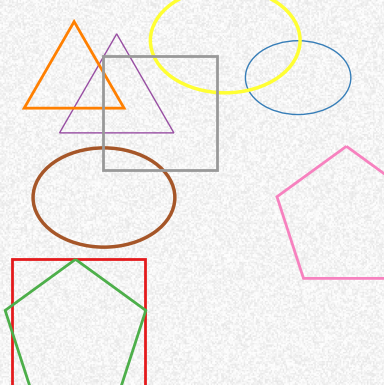[{"shape": "square", "thickness": 2, "radius": 0.87, "center": [0.203, 0.155]}, {"shape": "oval", "thickness": 1, "radius": 0.68, "center": [0.774, 0.798]}, {"shape": "pentagon", "thickness": 2, "radius": 0.96, "center": [0.196, 0.134]}, {"shape": "triangle", "thickness": 1, "radius": 0.86, "center": [0.303, 0.741]}, {"shape": "triangle", "thickness": 2, "radius": 0.75, "center": [0.193, 0.794]}, {"shape": "oval", "thickness": 2.5, "radius": 0.97, "center": [0.585, 0.895]}, {"shape": "oval", "thickness": 2.5, "radius": 0.92, "center": [0.27, 0.487]}, {"shape": "pentagon", "thickness": 2, "radius": 0.95, "center": [0.9, 0.43]}, {"shape": "square", "thickness": 2, "radius": 0.74, "center": [0.415, 0.706]}]